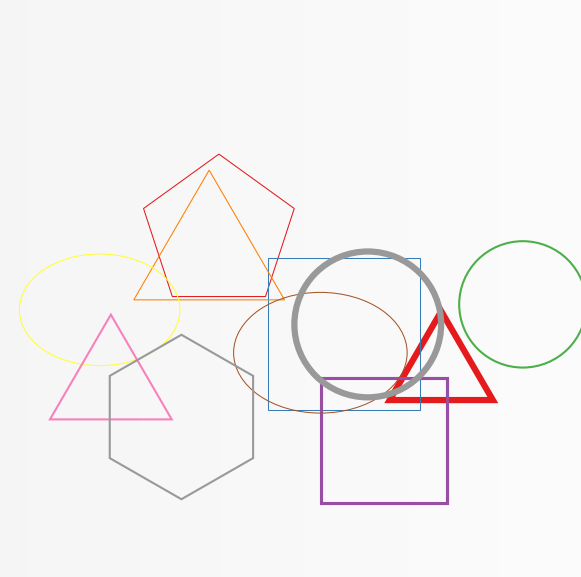[{"shape": "pentagon", "thickness": 0.5, "radius": 0.68, "center": [0.377, 0.596]}, {"shape": "triangle", "thickness": 3, "radius": 0.51, "center": [0.759, 0.358]}, {"shape": "square", "thickness": 0.5, "radius": 0.66, "center": [0.591, 0.421]}, {"shape": "circle", "thickness": 1, "radius": 0.55, "center": [0.899, 0.472]}, {"shape": "square", "thickness": 1.5, "radius": 0.54, "center": [0.66, 0.237]}, {"shape": "triangle", "thickness": 0.5, "radius": 0.75, "center": [0.36, 0.555]}, {"shape": "oval", "thickness": 0.5, "radius": 0.69, "center": [0.171, 0.463]}, {"shape": "oval", "thickness": 0.5, "radius": 0.75, "center": [0.551, 0.388]}, {"shape": "triangle", "thickness": 1, "radius": 0.6, "center": [0.191, 0.333]}, {"shape": "circle", "thickness": 3, "radius": 0.63, "center": [0.633, 0.437]}, {"shape": "hexagon", "thickness": 1, "radius": 0.71, "center": [0.312, 0.277]}]